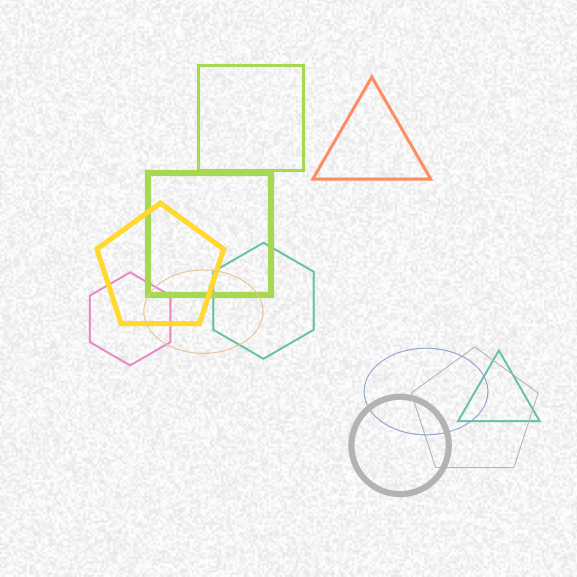[{"shape": "triangle", "thickness": 1, "radius": 0.41, "center": [0.864, 0.311]}, {"shape": "hexagon", "thickness": 1, "radius": 0.5, "center": [0.456, 0.478]}, {"shape": "triangle", "thickness": 1.5, "radius": 0.59, "center": [0.644, 0.748]}, {"shape": "oval", "thickness": 0.5, "radius": 0.54, "center": [0.738, 0.321]}, {"shape": "hexagon", "thickness": 1, "radius": 0.4, "center": [0.225, 0.447]}, {"shape": "square", "thickness": 1.5, "radius": 0.45, "center": [0.434, 0.796]}, {"shape": "square", "thickness": 3, "radius": 0.53, "center": [0.363, 0.593]}, {"shape": "pentagon", "thickness": 2.5, "radius": 0.58, "center": [0.278, 0.532]}, {"shape": "oval", "thickness": 0.5, "radius": 0.52, "center": [0.352, 0.459]}, {"shape": "pentagon", "thickness": 0.5, "radius": 0.58, "center": [0.822, 0.283]}, {"shape": "circle", "thickness": 3, "radius": 0.42, "center": [0.693, 0.228]}]